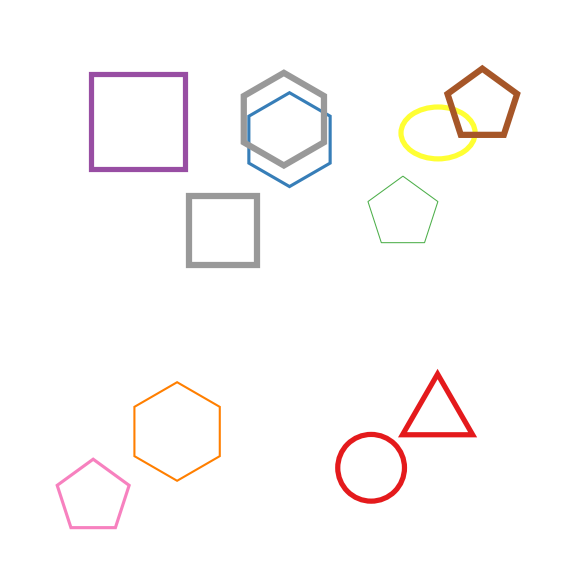[{"shape": "circle", "thickness": 2.5, "radius": 0.29, "center": [0.643, 0.189]}, {"shape": "triangle", "thickness": 2.5, "radius": 0.35, "center": [0.758, 0.281]}, {"shape": "hexagon", "thickness": 1.5, "radius": 0.41, "center": [0.501, 0.757]}, {"shape": "pentagon", "thickness": 0.5, "radius": 0.32, "center": [0.698, 0.63]}, {"shape": "square", "thickness": 2.5, "radius": 0.41, "center": [0.239, 0.789]}, {"shape": "hexagon", "thickness": 1, "radius": 0.43, "center": [0.307, 0.252]}, {"shape": "oval", "thickness": 2.5, "radius": 0.32, "center": [0.759, 0.769]}, {"shape": "pentagon", "thickness": 3, "radius": 0.32, "center": [0.835, 0.817]}, {"shape": "pentagon", "thickness": 1.5, "radius": 0.33, "center": [0.161, 0.138]}, {"shape": "square", "thickness": 3, "radius": 0.3, "center": [0.386, 0.599]}, {"shape": "hexagon", "thickness": 3, "radius": 0.4, "center": [0.492, 0.793]}]